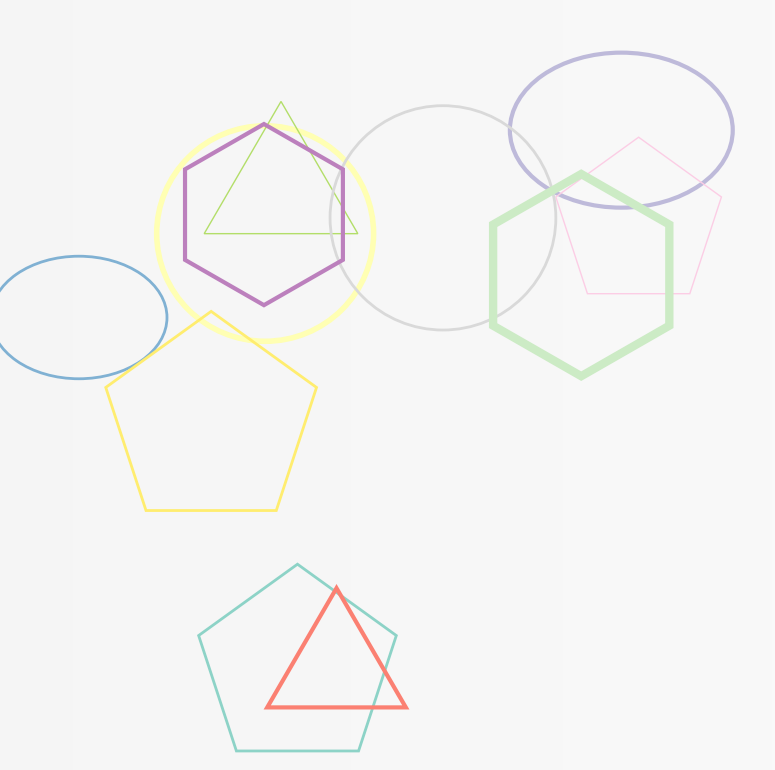[{"shape": "pentagon", "thickness": 1, "radius": 0.67, "center": [0.384, 0.133]}, {"shape": "circle", "thickness": 2, "radius": 0.7, "center": [0.342, 0.697]}, {"shape": "oval", "thickness": 1.5, "radius": 0.72, "center": [0.802, 0.831]}, {"shape": "triangle", "thickness": 1.5, "radius": 0.52, "center": [0.434, 0.133]}, {"shape": "oval", "thickness": 1, "radius": 0.57, "center": [0.102, 0.588]}, {"shape": "triangle", "thickness": 0.5, "radius": 0.57, "center": [0.363, 0.754]}, {"shape": "pentagon", "thickness": 0.5, "radius": 0.56, "center": [0.824, 0.709]}, {"shape": "circle", "thickness": 1, "radius": 0.73, "center": [0.572, 0.717]}, {"shape": "hexagon", "thickness": 1.5, "radius": 0.59, "center": [0.341, 0.721]}, {"shape": "hexagon", "thickness": 3, "radius": 0.66, "center": [0.75, 0.643]}, {"shape": "pentagon", "thickness": 1, "radius": 0.71, "center": [0.272, 0.453]}]